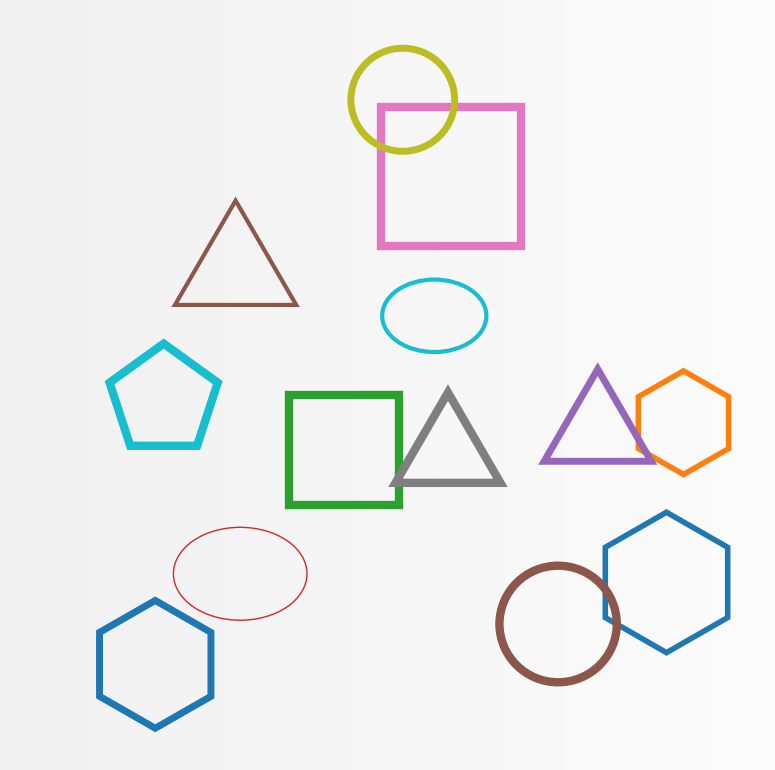[{"shape": "hexagon", "thickness": 2.5, "radius": 0.41, "center": [0.2, 0.137]}, {"shape": "hexagon", "thickness": 2, "radius": 0.46, "center": [0.86, 0.244]}, {"shape": "hexagon", "thickness": 2, "radius": 0.34, "center": [0.882, 0.451]}, {"shape": "square", "thickness": 3, "radius": 0.36, "center": [0.444, 0.415]}, {"shape": "oval", "thickness": 0.5, "radius": 0.43, "center": [0.31, 0.255]}, {"shape": "triangle", "thickness": 2.5, "radius": 0.4, "center": [0.771, 0.441]}, {"shape": "circle", "thickness": 3, "radius": 0.38, "center": [0.72, 0.19]}, {"shape": "triangle", "thickness": 1.5, "radius": 0.45, "center": [0.304, 0.649]}, {"shape": "square", "thickness": 3, "radius": 0.45, "center": [0.582, 0.771]}, {"shape": "triangle", "thickness": 3, "radius": 0.39, "center": [0.578, 0.412]}, {"shape": "circle", "thickness": 2.5, "radius": 0.33, "center": [0.52, 0.87]}, {"shape": "pentagon", "thickness": 3, "radius": 0.37, "center": [0.211, 0.48]}, {"shape": "oval", "thickness": 1.5, "radius": 0.34, "center": [0.56, 0.59]}]